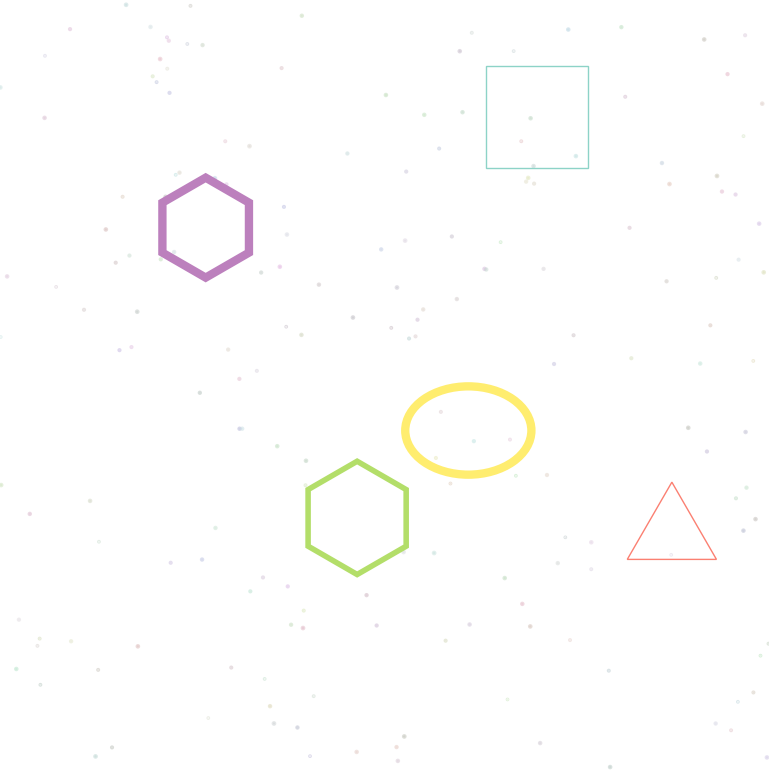[{"shape": "square", "thickness": 0.5, "radius": 0.33, "center": [0.698, 0.848]}, {"shape": "triangle", "thickness": 0.5, "radius": 0.33, "center": [0.873, 0.307]}, {"shape": "hexagon", "thickness": 2, "radius": 0.37, "center": [0.464, 0.327]}, {"shape": "hexagon", "thickness": 3, "radius": 0.32, "center": [0.267, 0.704]}, {"shape": "oval", "thickness": 3, "radius": 0.41, "center": [0.608, 0.441]}]